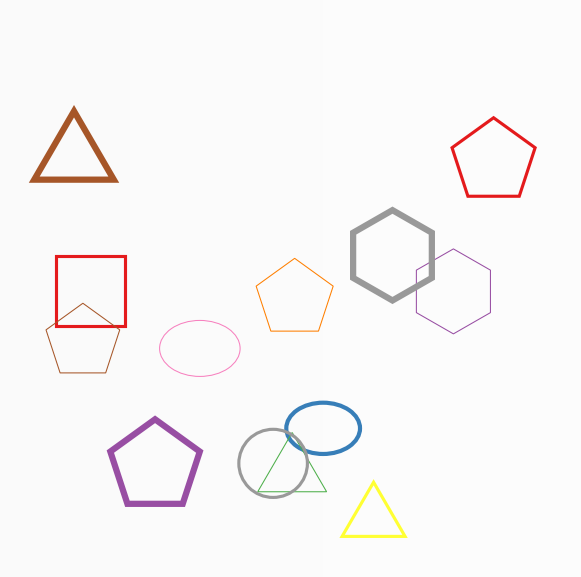[{"shape": "square", "thickness": 1.5, "radius": 0.3, "center": [0.156, 0.495]}, {"shape": "pentagon", "thickness": 1.5, "radius": 0.38, "center": [0.849, 0.72]}, {"shape": "oval", "thickness": 2, "radius": 0.32, "center": [0.556, 0.257]}, {"shape": "triangle", "thickness": 0.5, "radius": 0.34, "center": [0.503, 0.182]}, {"shape": "pentagon", "thickness": 3, "radius": 0.4, "center": [0.267, 0.192]}, {"shape": "hexagon", "thickness": 0.5, "radius": 0.37, "center": [0.78, 0.495]}, {"shape": "pentagon", "thickness": 0.5, "radius": 0.35, "center": [0.507, 0.482]}, {"shape": "triangle", "thickness": 1.5, "radius": 0.31, "center": [0.643, 0.102]}, {"shape": "triangle", "thickness": 3, "radius": 0.4, "center": [0.127, 0.728]}, {"shape": "pentagon", "thickness": 0.5, "radius": 0.33, "center": [0.143, 0.407]}, {"shape": "oval", "thickness": 0.5, "radius": 0.35, "center": [0.344, 0.396]}, {"shape": "circle", "thickness": 1.5, "radius": 0.29, "center": [0.47, 0.197]}, {"shape": "hexagon", "thickness": 3, "radius": 0.39, "center": [0.675, 0.557]}]